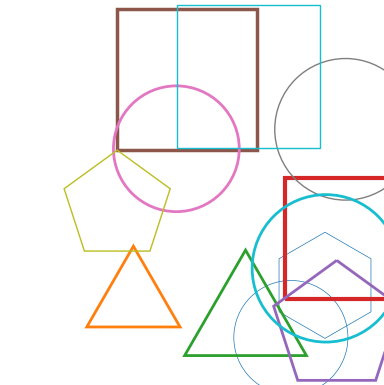[{"shape": "circle", "thickness": 0.5, "radius": 0.74, "center": [0.755, 0.123]}, {"shape": "hexagon", "thickness": 0.5, "radius": 0.69, "center": [0.844, 0.259]}, {"shape": "triangle", "thickness": 2, "radius": 0.7, "center": [0.347, 0.221]}, {"shape": "triangle", "thickness": 2, "radius": 0.91, "center": [0.638, 0.168]}, {"shape": "square", "thickness": 3, "radius": 0.78, "center": [0.897, 0.38]}, {"shape": "pentagon", "thickness": 2, "radius": 0.86, "center": [0.875, 0.151]}, {"shape": "square", "thickness": 2.5, "radius": 0.91, "center": [0.486, 0.793]}, {"shape": "circle", "thickness": 2, "radius": 0.82, "center": [0.458, 0.614]}, {"shape": "circle", "thickness": 1, "radius": 0.92, "center": [0.898, 0.664]}, {"shape": "pentagon", "thickness": 1, "radius": 0.72, "center": [0.304, 0.465]}, {"shape": "square", "thickness": 1, "radius": 0.93, "center": [0.645, 0.801]}, {"shape": "circle", "thickness": 2, "radius": 0.96, "center": [0.846, 0.303]}]